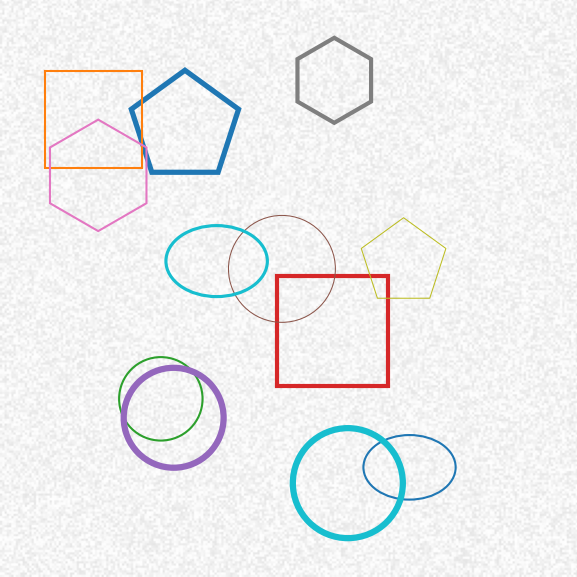[{"shape": "oval", "thickness": 1, "radius": 0.4, "center": [0.709, 0.19]}, {"shape": "pentagon", "thickness": 2.5, "radius": 0.49, "center": [0.32, 0.78]}, {"shape": "square", "thickness": 1, "radius": 0.42, "center": [0.161, 0.793]}, {"shape": "circle", "thickness": 1, "radius": 0.36, "center": [0.279, 0.309]}, {"shape": "square", "thickness": 2, "radius": 0.48, "center": [0.576, 0.426]}, {"shape": "circle", "thickness": 3, "radius": 0.43, "center": [0.301, 0.276]}, {"shape": "circle", "thickness": 0.5, "radius": 0.46, "center": [0.488, 0.534]}, {"shape": "hexagon", "thickness": 1, "radius": 0.48, "center": [0.17, 0.695]}, {"shape": "hexagon", "thickness": 2, "radius": 0.37, "center": [0.579, 0.86]}, {"shape": "pentagon", "thickness": 0.5, "radius": 0.39, "center": [0.699, 0.545]}, {"shape": "circle", "thickness": 3, "radius": 0.48, "center": [0.602, 0.163]}, {"shape": "oval", "thickness": 1.5, "radius": 0.44, "center": [0.375, 0.547]}]